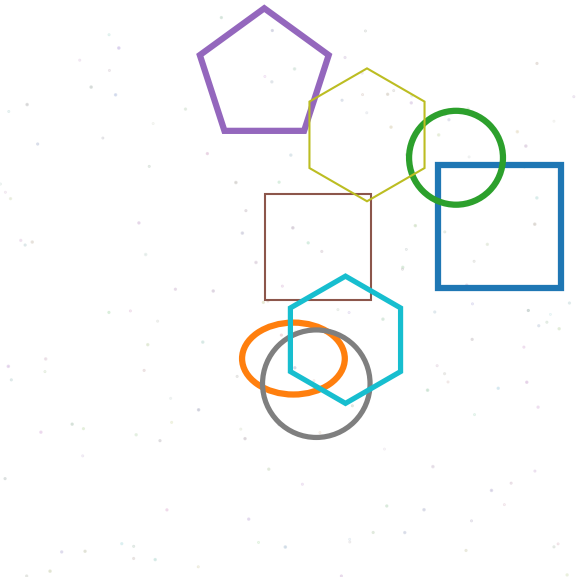[{"shape": "square", "thickness": 3, "radius": 0.53, "center": [0.865, 0.606]}, {"shape": "oval", "thickness": 3, "radius": 0.44, "center": [0.508, 0.378]}, {"shape": "circle", "thickness": 3, "radius": 0.41, "center": [0.79, 0.726]}, {"shape": "pentagon", "thickness": 3, "radius": 0.59, "center": [0.458, 0.867]}, {"shape": "square", "thickness": 1, "radius": 0.46, "center": [0.55, 0.572]}, {"shape": "circle", "thickness": 2.5, "radius": 0.47, "center": [0.548, 0.335]}, {"shape": "hexagon", "thickness": 1, "radius": 0.58, "center": [0.635, 0.766]}, {"shape": "hexagon", "thickness": 2.5, "radius": 0.55, "center": [0.598, 0.411]}]